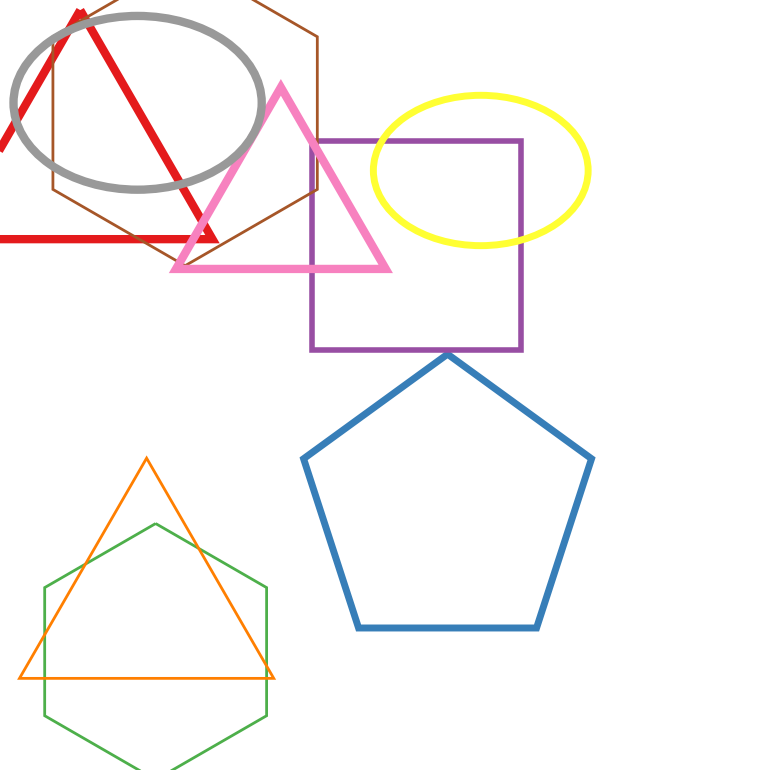[{"shape": "triangle", "thickness": 3, "radius": 0.99, "center": [0.104, 0.789]}, {"shape": "pentagon", "thickness": 2.5, "radius": 0.98, "center": [0.581, 0.343]}, {"shape": "hexagon", "thickness": 1, "radius": 0.83, "center": [0.202, 0.154]}, {"shape": "square", "thickness": 2, "radius": 0.68, "center": [0.54, 0.681]}, {"shape": "triangle", "thickness": 1, "radius": 0.95, "center": [0.19, 0.214]}, {"shape": "oval", "thickness": 2.5, "radius": 0.7, "center": [0.624, 0.779]}, {"shape": "hexagon", "thickness": 1, "radius": 0.99, "center": [0.24, 0.853]}, {"shape": "triangle", "thickness": 3, "radius": 0.79, "center": [0.365, 0.729]}, {"shape": "oval", "thickness": 3, "radius": 0.81, "center": [0.179, 0.866]}]